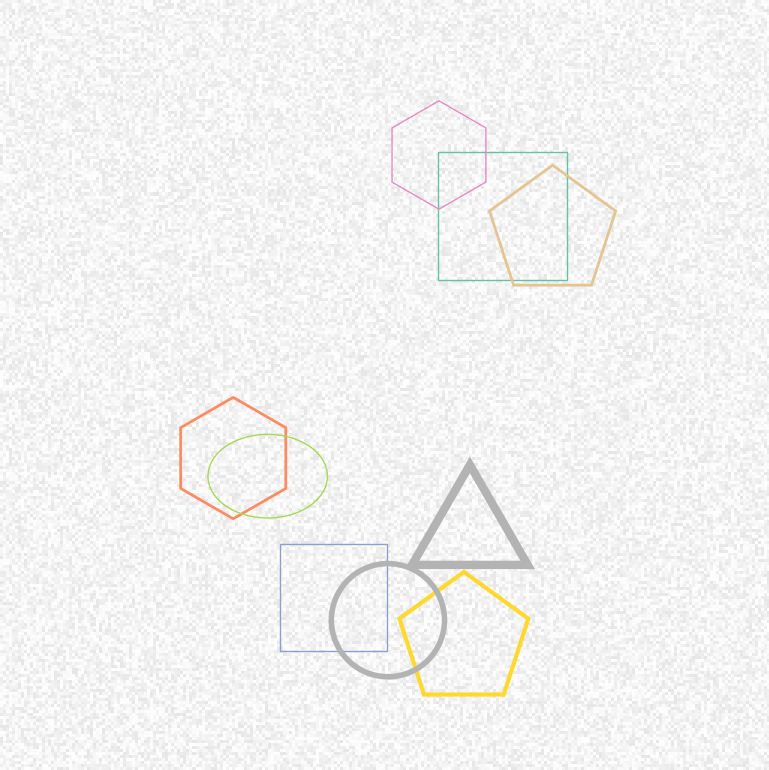[{"shape": "square", "thickness": 0.5, "radius": 0.42, "center": [0.653, 0.719]}, {"shape": "hexagon", "thickness": 1, "radius": 0.39, "center": [0.303, 0.405]}, {"shape": "square", "thickness": 0.5, "radius": 0.35, "center": [0.433, 0.224]}, {"shape": "hexagon", "thickness": 0.5, "radius": 0.35, "center": [0.57, 0.799]}, {"shape": "oval", "thickness": 0.5, "radius": 0.39, "center": [0.348, 0.382]}, {"shape": "pentagon", "thickness": 1.5, "radius": 0.44, "center": [0.602, 0.169]}, {"shape": "pentagon", "thickness": 1, "radius": 0.43, "center": [0.718, 0.699]}, {"shape": "triangle", "thickness": 3, "radius": 0.43, "center": [0.61, 0.31]}, {"shape": "circle", "thickness": 2, "radius": 0.37, "center": [0.504, 0.195]}]